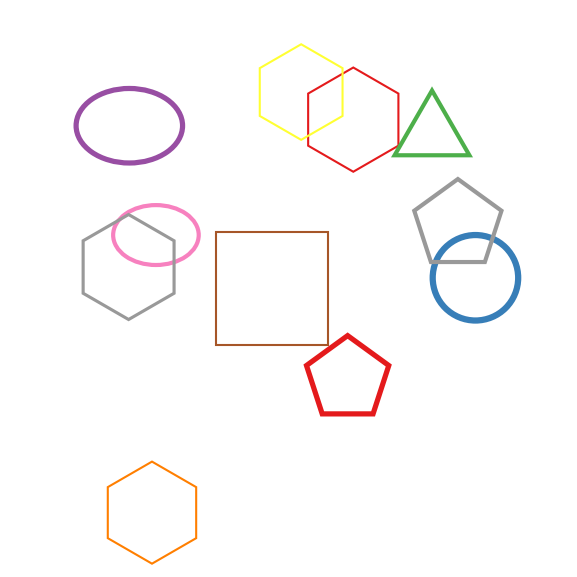[{"shape": "pentagon", "thickness": 2.5, "radius": 0.37, "center": [0.602, 0.343]}, {"shape": "hexagon", "thickness": 1, "radius": 0.45, "center": [0.612, 0.792]}, {"shape": "circle", "thickness": 3, "radius": 0.37, "center": [0.823, 0.518]}, {"shape": "triangle", "thickness": 2, "radius": 0.37, "center": [0.748, 0.768]}, {"shape": "oval", "thickness": 2.5, "radius": 0.46, "center": [0.224, 0.781]}, {"shape": "hexagon", "thickness": 1, "radius": 0.44, "center": [0.263, 0.111]}, {"shape": "hexagon", "thickness": 1, "radius": 0.41, "center": [0.521, 0.84]}, {"shape": "square", "thickness": 1, "radius": 0.49, "center": [0.471, 0.499]}, {"shape": "oval", "thickness": 2, "radius": 0.37, "center": [0.27, 0.592]}, {"shape": "pentagon", "thickness": 2, "radius": 0.4, "center": [0.793, 0.61]}, {"shape": "hexagon", "thickness": 1.5, "radius": 0.45, "center": [0.223, 0.537]}]